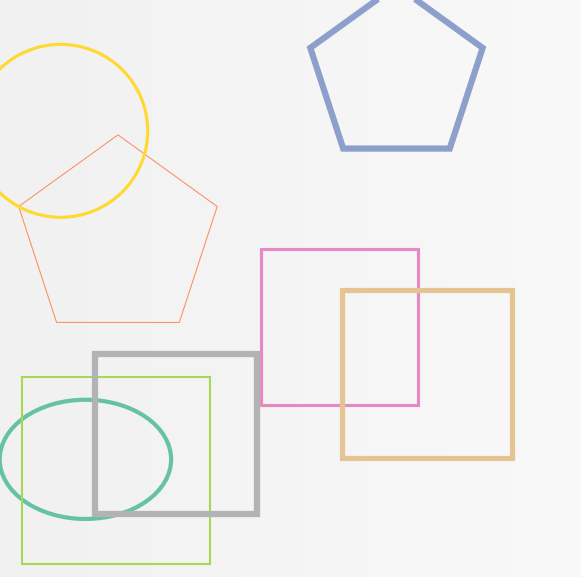[{"shape": "oval", "thickness": 2, "radius": 0.74, "center": [0.147, 0.204]}, {"shape": "pentagon", "thickness": 0.5, "radius": 0.9, "center": [0.203, 0.586]}, {"shape": "pentagon", "thickness": 3, "radius": 0.78, "center": [0.682, 0.868]}, {"shape": "square", "thickness": 1.5, "radius": 0.68, "center": [0.584, 0.432]}, {"shape": "square", "thickness": 1, "radius": 0.81, "center": [0.2, 0.184]}, {"shape": "circle", "thickness": 1.5, "radius": 0.75, "center": [0.104, 0.773]}, {"shape": "square", "thickness": 2.5, "radius": 0.73, "center": [0.734, 0.351]}, {"shape": "square", "thickness": 3, "radius": 0.7, "center": [0.303, 0.248]}]